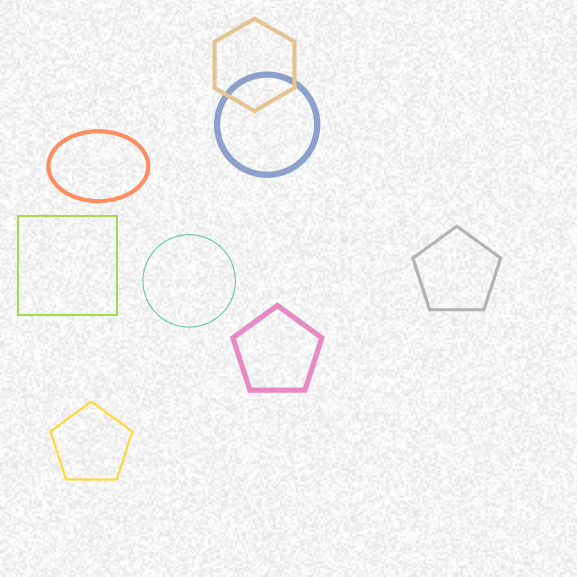[{"shape": "circle", "thickness": 0.5, "radius": 0.4, "center": [0.328, 0.513]}, {"shape": "oval", "thickness": 2, "radius": 0.43, "center": [0.17, 0.711]}, {"shape": "circle", "thickness": 3, "radius": 0.43, "center": [0.463, 0.783]}, {"shape": "pentagon", "thickness": 2.5, "radius": 0.41, "center": [0.48, 0.389]}, {"shape": "square", "thickness": 1, "radius": 0.43, "center": [0.118, 0.539]}, {"shape": "pentagon", "thickness": 1, "radius": 0.37, "center": [0.158, 0.229]}, {"shape": "hexagon", "thickness": 2, "radius": 0.4, "center": [0.441, 0.887]}, {"shape": "pentagon", "thickness": 1.5, "radius": 0.4, "center": [0.791, 0.527]}]